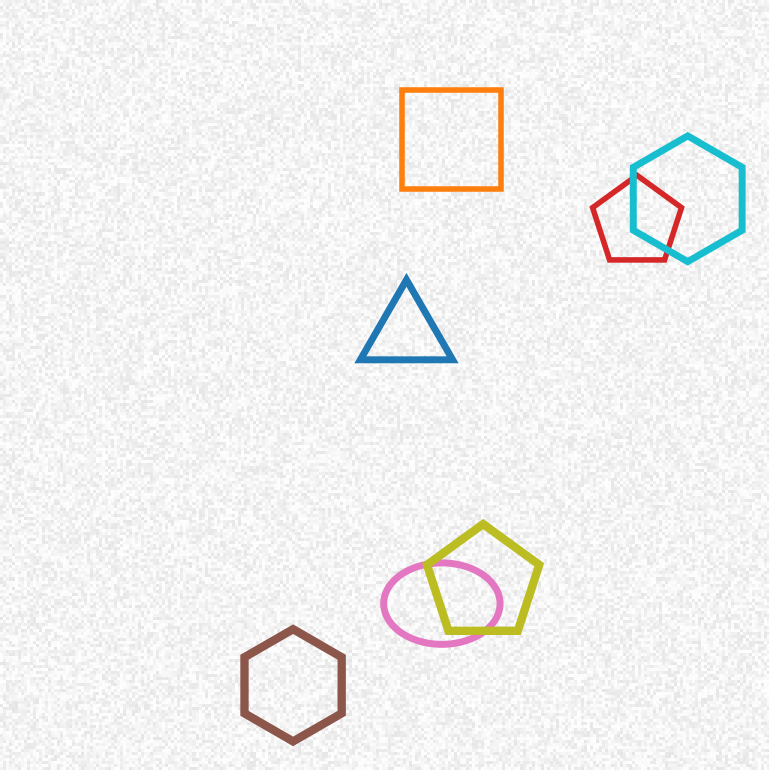[{"shape": "triangle", "thickness": 2.5, "radius": 0.35, "center": [0.528, 0.567]}, {"shape": "square", "thickness": 2, "radius": 0.32, "center": [0.586, 0.819]}, {"shape": "pentagon", "thickness": 2, "radius": 0.3, "center": [0.827, 0.712]}, {"shape": "hexagon", "thickness": 3, "radius": 0.36, "center": [0.381, 0.11]}, {"shape": "oval", "thickness": 2.5, "radius": 0.38, "center": [0.574, 0.216]}, {"shape": "pentagon", "thickness": 3, "radius": 0.38, "center": [0.627, 0.243]}, {"shape": "hexagon", "thickness": 2.5, "radius": 0.41, "center": [0.893, 0.742]}]